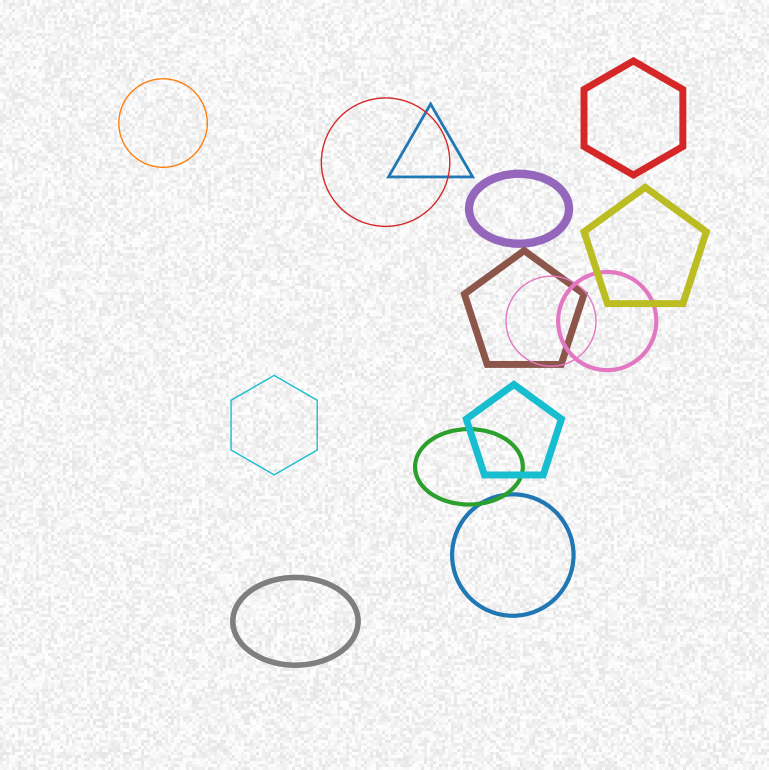[{"shape": "triangle", "thickness": 1, "radius": 0.32, "center": [0.559, 0.802]}, {"shape": "circle", "thickness": 1.5, "radius": 0.39, "center": [0.666, 0.279]}, {"shape": "circle", "thickness": 0.5, "radius": 0.29, "center": [0.212, 0.84]}, {"shape": "oval", "thickness": 1.5, "radius": 0.35, "center": [0.609, 0.394]}, {"shape": "hexagon", "thickness": 2.5, "radius": 0.37, "center": [0.823, 0.847]}, {"shape": "circle", "thickness": 0.5, "radius": 0.42, "center": [0.501, 0.789]}, {"shape": "oval", "thickness": 3, "radius": 0.32, "center": [0.674, 0.729]}, {"shape": "pentagon", "thickness": 2.5, "radius": 0.41, "center": [0.681, 0.593]}, {"shape": "circle", "thickness": 1.5, "radius": 0.32, "center": [0.789, 0.583]}, {"shape": "circle", "thickness": 0.5, "radius": 0.29, "center": [0.716, 0.583]}, {"shape": "oval", "thickness": 2, "radius": 0.41, "center": [0.384, 0.193]}, {"shape": "pentagon", "thickness": 2.5, "radius": 0.42, "center": [0.838, 0.673]}, {"shape": "pentagon", "thickness": 2.5, "radius": 0.32, "center": [0.667, 0.436]}, {"shape": "hexagon", "thickness": 0.5, "radius": 0.32, "center": [0.356, 0.448]}]